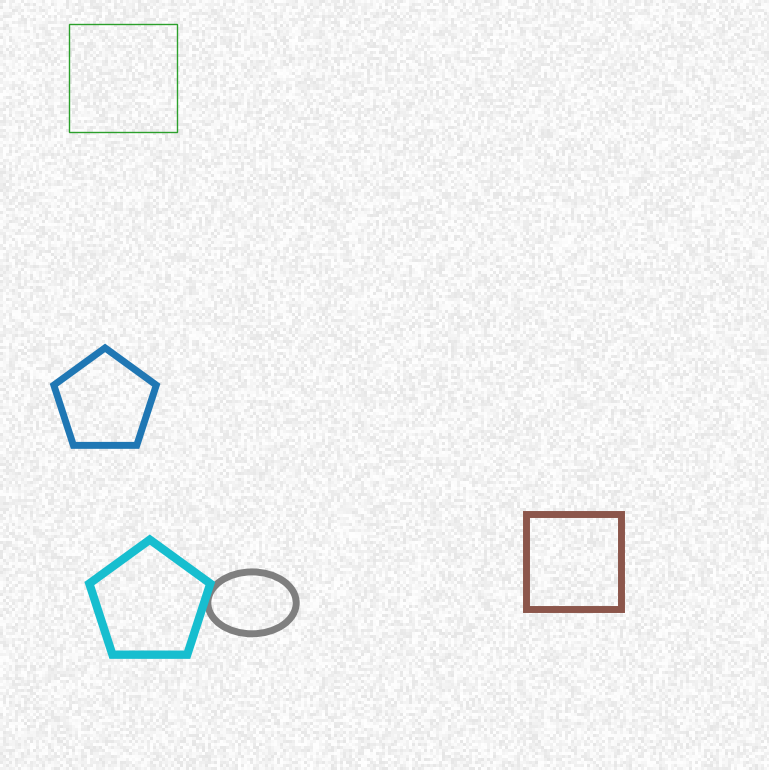[{"shape": "pentagon", "thickness": 2.5, "radius": 0.35, "center": [0.136, 0.478]}, {"shape": "square", "thickness": 0.5, "radius": 0.35, "center": [0.159, 0.899]}, {"shape": "square", "thickness": 2.5, "radius": 0.31, "center": [0.745, 0.27]}, {"shape": "oval", "thickness": 2.5, "radius": 0.29, "center": [0.327, 0.217]}, {"shape": "pentagon", "thickness": 3, "radius": 0.41, "center": [0.195, 0.217]}]